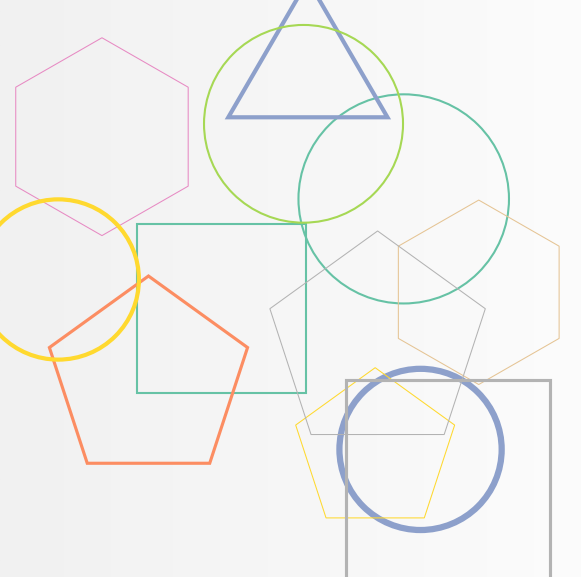[{"shape": "square", "thickness": 1, "radius": 0.73, "center": [0.381, 0.465]}, {"shape": "circle", "thickness": 1, "radius": 0.91, "center": [0.695, 0.655]}, {"shape": "pentagon", "thickness": 1.5, "radius": 0.9, "center": [0.255, 0.342]}, {"shape": "triangle", "thickness": 2, "radius": 0.79, "center": [0.53, 0.875]}, {"shape": "circle", "thickness": 3, "radius": 0.7, "center": [0.724, 0.221]}, {"shape": "hexagon", "thickness": 0.5, "radius": 0.86, "center": [0.175, 0.762]}, {"shape": "circle", "thickness": 1, "radius": 0.86, "center": [0.522, 0.785]}, {"shape": "circle", "thickness": 2, "radius": 0.69, "center": [0.1, 0.515]}, {"shape": "pentagon", "thickness": 0.5, "radius": 0.72, "center": [0.645, 0.219]}, {"shape": "hexagon", "thickness": 0.5, "radius": 0.8, "center": [0.824, 0.493]}, {"shape": "pentagon", "thickness": 0.5, "radius": 0.97, "center": [0.65, 0.404]}, {"shape": "square", "thickness": 1.5, "radius": 0.88, "center": [0.771, 0.166]}]